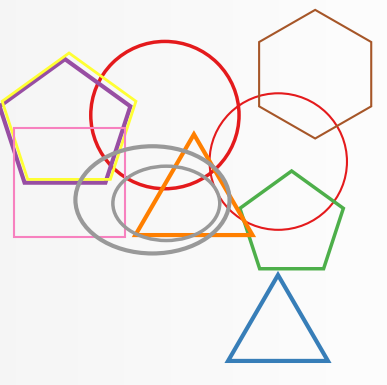[{"shape": "circle", "thickness": 2.5, "radius": 0.96, "center": [0.426, 0.701]}, {"shape": "circle", "thickness": 1.5, "radius": 0.89, "center": [0.718, 0.58]}, {"shape": "triangle", "thickness": 3, "radius": 0.74, "center": [0.717, 0.137]}, {"shape": "pentagon", "thickness": 2.5, "radius": 0.7, "center": [0.753, 0.416]}, {"shape": "pentagon", "thickness": 3, "radius": 0.89, "center": [0.168, 0.669]}, {"shape": "triangle", "thickness": 3, "radius": 0.87, "center": [0.5, 0.477]}, {"shape": "pentagon", "thickness": 2, "radius": 0.91, "center": [0.178, 0.681]}, {"shape": "hexagon", "thickness": 1.5, "radius": 0.84, "center": [0.813, 0.807]}, {"shape": "square", "thickness": 1.5, "radius": 0.71, "center": [0.179, 0.526]}, {"shape": "oval", "thickness": 3, "radius": 0.99, "center": [0.393, 0.481]}, {"shape": "oval", "thickness": 2.5, "radius": 0.69, "center": [0.429, 0.472]}]